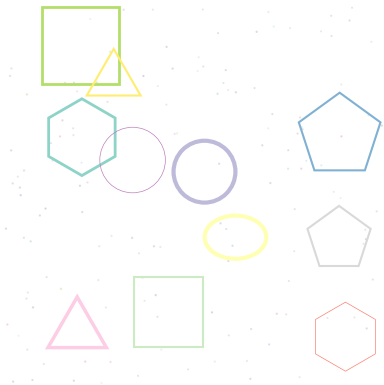[{"shape": "hexagon", "thickness": 2, "radius": 0.5, "center": [0.213, 0.644]}, {"shape": "oval", "thickness": 3, "radius": 0.4, "center": [0.612, 0.384]}, {"shape": "circle", "thickness": 3, "radius": 0.4, "center": [0.531, 0.554]}, {"shape": "hexagon", "thickness": 0.5, "radius": 0.45, "center": [0.897, 0.126]}, {"shape": "pentagon", "thickness": 1.5, "radius": 0.56, "center": [0.882, 0.648]}, {"shape": "square", "thickness": 2, "radius": 0.5, "center": [0.209, 0.882]}, {"shape": "triangle", "thickness": 2.5, "radius": 0.44, "center": [0.2, 0.141]}, {"shape": "pentagon", "thickness": 1.5, "radius": 0.43, "center": [0.881, 0.379]}, {"shape": "circle", "thickness": 0.5, "radius": 0.43, "center": [0.344, 0.584]}, {"shape": "square", "thickness": 1.5, "radius": 0.45, "center": [0.437, 0.189]}, {"shape": "triangle", "thickness": 1.5, "radius": 0.4, "center": [0.295, 0.792]}]